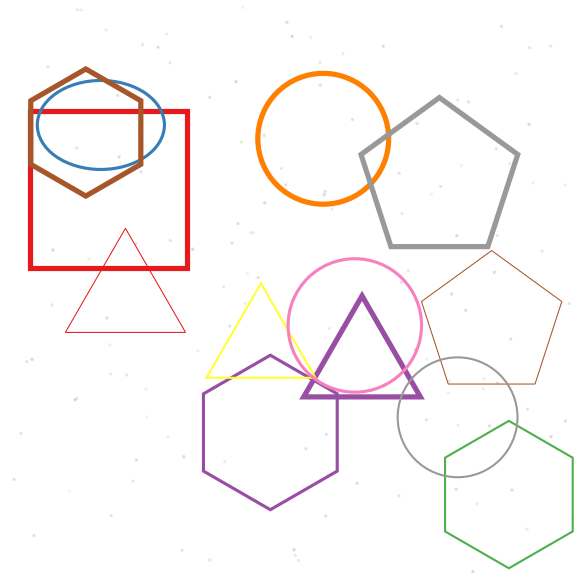[{"shape": "triangle", "thickness": 0.5, "radius": 0.6, "center": [0.217, 0.484]}, {"shape": "square", "thickness": 2.5, "radius": 0.68, "center": [0.187, 0.671]}, {"shape": "oval", "thickness": 1.5, "radius": 0.55, "center": [0.175, 0.783]}, {"shape": "hexagon", "thickness": 1, "radius": 0.64, "center": [0.881, 0.143]}, {"shape": "triangle", "thickness": 2.5, "radius": 0.58, "center": [0.627, 0.37]}, {"shape": "hexagon", "thickness": 1.5, "radius": 0.67, "center": [0.468, 0.25]}, {"shape": "circle", "thickness": 2.5, "radius": 0.57, "center": [0.56, 0.759]}, {"shape": "triangle", "thickness": 1, "radius": 0.54, "center": [0.452, 0.399]}, {"shape": "hexagon", "thickness": 2.5, "radius": 0.55, "center": [0.149, 0.77]}, {"shape": "pentagon", "thickness": 0.5, "radius": 0.64, "center": [0.851, 0.437]}, {"shape": "circle", "thickness": 1.5, "radius": 0.58, "center": [0.614, 0.436]}, {"shape": "pentagon", "thickness": 2.5, "radius": 0.71, "center": [0.761, 0.688]}, {"shape": "circle", "thickness": 1, "radius": 0.52, "center": [0.792, 0.277]}]